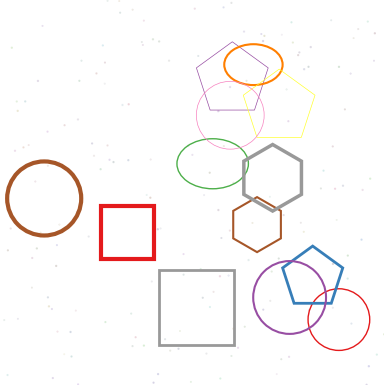[{"shape": "square", "thickness": 3, "radius": 0.35, "center": [0.332, 0.396]}, {"shape": "circle", "thickness": 1, "radius": 0.4, "center": [0.88, 0.17]}, {"shape": "pentagon", "thickness": 2, "radius": 0.41, "center": [0.812, 0.279]}, {"shape": "oval", "thickness": 1, "radius": 0.46, "center": [0.552, 0.575]}, {"shape": "circle", "thickness": 1.5, "radius": 0.47, "center": [0.752, 0.227]}, {"shape": "pentagon", "thickness": 0.5, "radius": 0.49, "center": [0.603, 0.793]}, {"shape": "oval", "thickness": 1.5, "radius": 0.38, "center": [0.658, 0.832]}, {"shape": "pentagon", "thickness": 0.5, "radius": 0.49, "center": [0.725, 0.722]}, {"shape": "hexagon", "thickness": 1.5, "radius": 0.36, "center": [0.668, 0.417]}, {"shape": "circle", "thickness": 3, "radius": 0.48, "center": [0.115, 0.484]}, {"shape": "circle", "thickness": 0.5, "radius": 0.44, "center": [0.598, 0.701]}, {"shape": "square", "thickness": 2, "radius": 0.48, "center": [0.51, 0.201]}, {"shape": "hexagon", "thickness": 2.5, "radius": 0.43, "center": [0.708, 0.538]}]